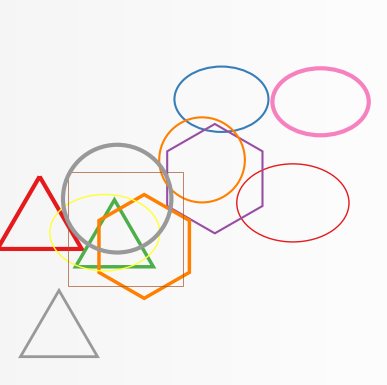[{"shape": "oval", "thickness": 1, "radius": 0.72, "center": [0.756, 0.473]}, {"shape": "triangle", "thickness": 3, "radius": 0.63, "center": [0.102, 0.416]}, {"shape": "oval", "thickness": 1.5, "radius": 0.61, "center": [0.571, 0.742]}, {"shape": "triangle", "thickness": 2.5, "radius": 0.58, "center": [0.295, 0.365]}, {"shape": "hexagon", "thickness": 1.5, "radius": 0.71, "center": [0.554, 0.536]}, {"shape": "hexagon", "thickness": 2.5, "radius": 0.67, "center": [0.372, 0.36]}, {"shape": "circle", "thickness": 1.5, "radius": 0.55, "center": [0.521, 0.585]}, {"shape": "oval", "thickness": 1, "radius": 0.71, "center": [0.27, 0.396]}, {"shape": "square", "thickness": 0.5, "radius": 0.74, "center": [0.324, 0.405]}, {"shape": "oval", "thickness": 3, "radius": 0.62, "center": [0.827, 0.736]}, {"shape": "circle", "thickness": 3, "radius": 0.7, "center": [0.302, 0.484]}, {"shape": "triangle", "thickness": 2, "radius": 0.57, "center": [0.152, 0.131]}]